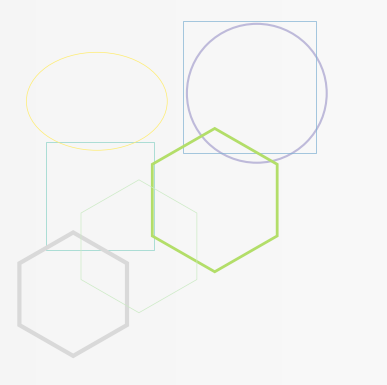[{"shape": "square", "thickness": 0.5, "radius": 0.7, "center": [0.258, 0.491]}, {"shape": "circle", "thickness": 1.5, "radius": 0.9, "center": [0.663, 0.758]}, {"shape": "square", "thickness": 0.5, "radius": 0.86, "center": [0.644, 0.774]}, {"shape": "hexagon", "thickness": 2, "radius": 0.93, "center": [0.554, 0.48]}, {"shape": "hexagon", "thickness": 3, "radius": 0.8, "center": [0.189, 0.236]}, {"shape": "hexagon", "thickness": 0.5, "radius": 0.86, "center": [0.359, 0.36]}, {"shape": "oval", "thickness": 0.5, "radius": 0.91, "center": [0.25, 0.737]}]